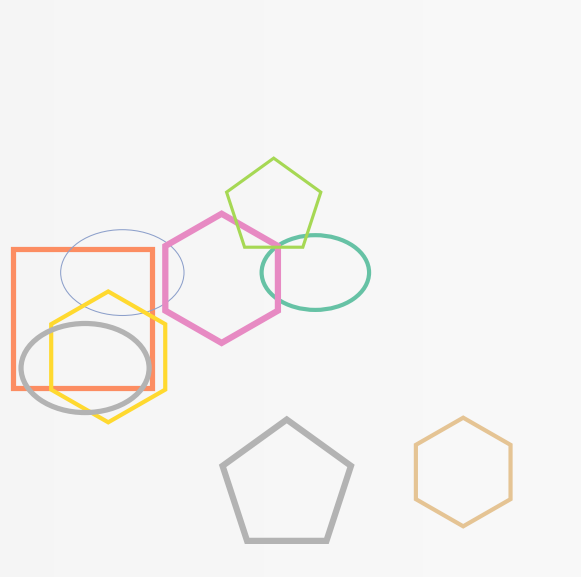[{"shape": "oval", "thickness": 2, "radius": 0.46, "center": [0.543, 0.527]}, {"shape": "square", "thickness": 2.5, "radius": 0.6, "center": [0.142, 0.448]}, {"shape": "oval", "thickness": 0.5, "radius": 0.53, "center": [0.21, 0.527]}, {"shape": "hexagon", "thickness": 3, "radius": 0.56, "center": [0.381, 0.517]}, {"shape": "pentagon", "thickness": 1.5, "radius": 0.43, "center": [0.471, 0.64]}, {"shape": "hexagon", "thickness": 2, "radius": 0.57, "center": [0.186, 0.381]}, {"shape": "hexagon", "thickness": 2, "radius": 0.47, "center": [0.797, 0.182]}, {"shape": "oval", "thickness": 2.5, "radius": 0.55, "center": [0.146, 0.362]}, {"shape": "pentagon", "thickness": 3, "radius": 0.58, "center": [0.493, 0.157]}]